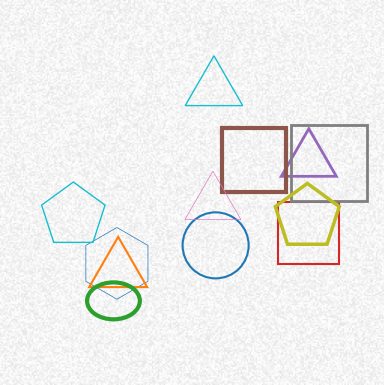[{"shape": "circle", "thickness": 1.5, "radius": 0.43, "center": [0.56, 0.363]}, {"shape": "hexagon", "thickness": 0.5, "radius": 0.47, "center": [0.304, 0.316]}, {"shape": "triangle", "thickness": 1.5, "radius": 0.43, "center": [0.307, 0.298]}, {"shape": "oval", "thickness": 3, "radius": 0.34, "center": [0.295, 0.219]}, {"shape": "square", "thickness": 1.5, "radius": 0.4, "center": [0.801, 0.395]}, {"shape": "triangle", "thickness": 2, "radius": 0.41, "center": [0.802, 0.583]}, {"shape": "square", "thickness": 3, "radius": 0.42, "center": [0.66, 0.585]}, {"shape": "triangle", "thickness": 0.5, "radius": 0.42, "center": [0.553, 0.472]}, {"shape": "square", "thickness": 2, "radius": 0.5, "center": [0.855, 0.577]}, {"shape": "pentagon", "thickness": 2.5, "radius": 0.44, "center": [0.798, 0.436]}, {"shape": "triangle", "thickness": 1, "radius": 0.43, "center": [0.556, 0.769]}, {"shape": "pentagon", "thickness": 1, "radius": 0.43, "center": [0.191, 0.441]}]